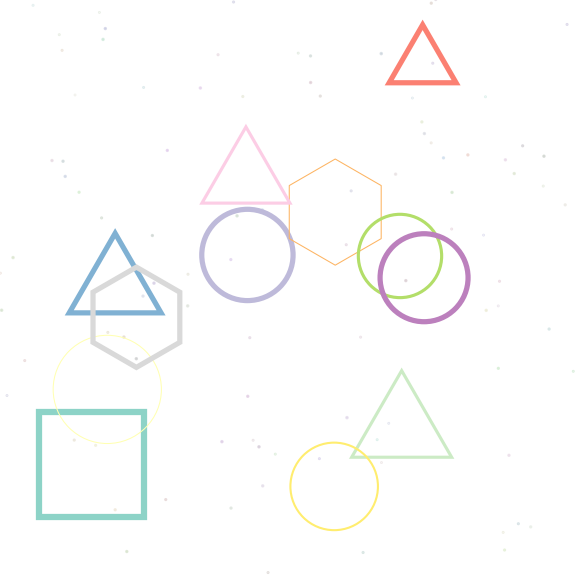[{"shape": "square", "thickness": 3, "radius": 0.45, "center": [0.159, 0.195]}, {"shape": "circle", "thickness": 0.5, "radius": 0.47, "center": [0.186, 0.325]}, {"shape": "circle", "thickness": 2.5, "radius": 0.4, "center": [0.428, 0.558]}, {"shape": "triangle", "thickness": 2.5, "radius": 0.33, "center": [0.732, 0.889]}, {"shape": "triangle", "thickness": 2.5, "radius": 0.46, "center": [0.199, 0.503]}, {"shape": "hexagon", "thickness": 0.5, "radius": 0.46, "center": [0.58, 0.632]}, {"shape": "circle", "thickness": 1.5, "radius": 0.36, "center": [0.693, 0.556]}, {"shape": "triangle", "thickness": 1.5, "radius": 0.44, "center": [0.426, 0.691]}, {"shape": "hexagon", "thickness": 2.5, "radius": 0.43, "center": [0.236, 0.45]}, {"shape": "circle", "thickness": 2.5, "radius": 0.38, "center": [0.734, 0.518]}, {"shape": "triangle", "thickness": 1.5, "radius": 0.5, "center": [0.696, 0.257]}, {"shape": "circle", "thickness": 1, "radius": 0.38, "center": [0.579, 0.157]}]